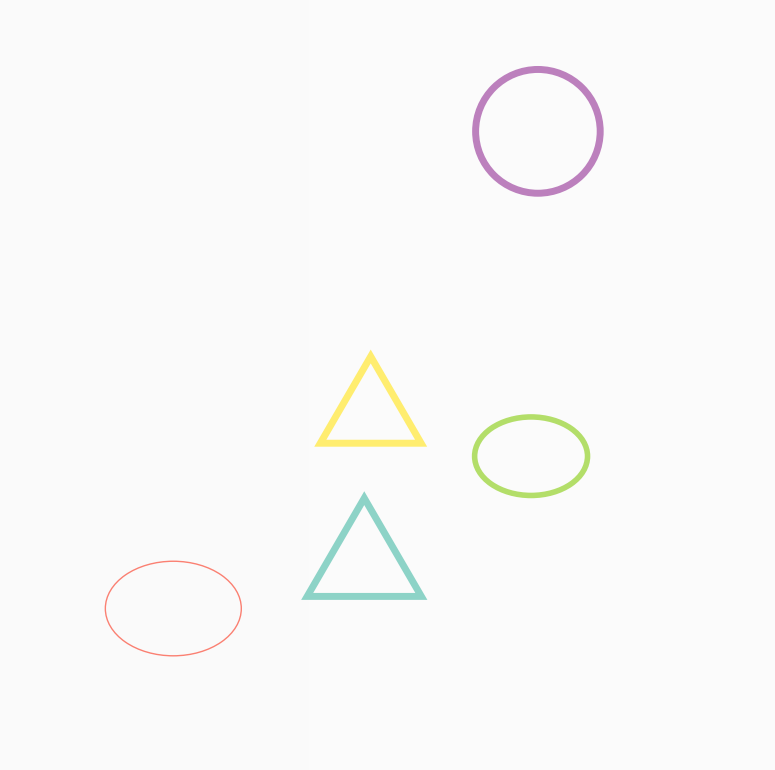[{"shape": "triangle", "thickness": 2.5, "radius": 0.43, "center": [0.47, 0.268]}, {"shape": "oval", "thickness": 0.5, "radius": 0.44, "center": [0.224, 0.21]}, {"shape": "oval", "thickness": 2, "radius": 0.36, "center": [0.685, 0.408]}, {"shape": "circle", "thickness": 2.5, "radius": 0.4, "center": [0.694, 0.829]}, {"shape": "triangle", "thickness": 2.5, "radius": 0.38, "center": [0.478, 0.462]}]